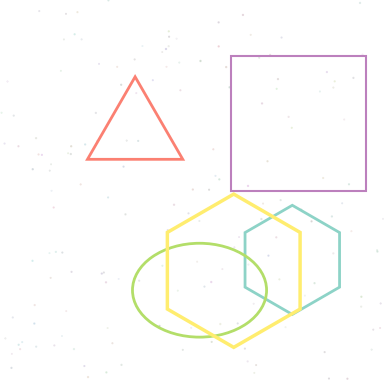[{"shape": "hexagon", "thickness": 2, "radius": 0.71, "center": [0.759, 0.325]}, {"shape": "triangle", "thickness": 2, "radius": 0.71, "center": [0.351, 0.658]}, {"shape": "oval", "thickness": 2, "radius": 0.87, "center": [0.518, 0.246]}, {"shape": "square", "thickness": 1.5, "radius": 0.88, "center": [0.775, 0.678]}, {"shape": "hexagon", "thickness": 2.5, "radius": 1.0, "center": [0.607, 0.297]}]